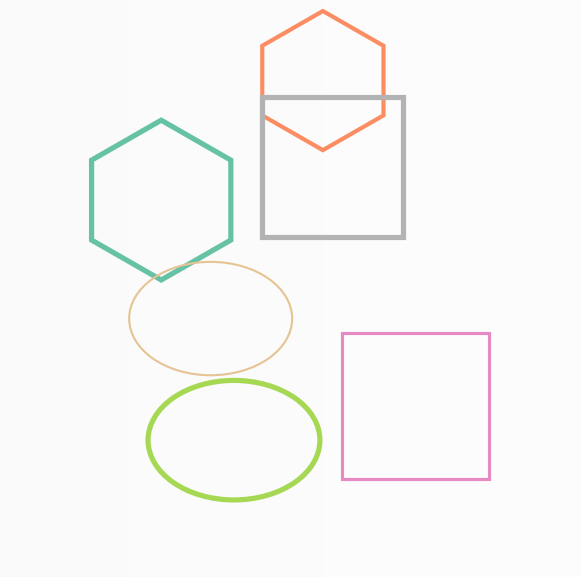[{"shape": "hexagon", "thickness": 2.5, "radius": 0.69, "center": [0.277, 0.653]}, {"shape": "hexagon", "thickness": 2, "radius": 0.6, "center": [0.555, 0.86]}, {"shape": "square", "thickness": 1.5, "radius": 0.63, "center": [0.715, 0.297]}, {"shape": "oval", "thickness": 2.5, "radius": 0.74, "center": [0.403, 0.237]}, {"shape": "oval", "thickness": 1, "radius": 0.7, "center": [0.362, 0.448]}, {"shape": "square", "thickness": 2.5, "radius": 0.61, "center": [0.572, 0.71]}]